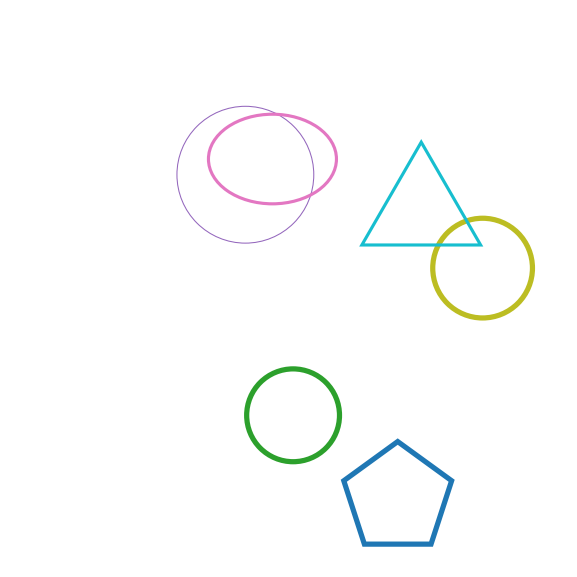[{"shape": "pentagon", "thickness": 2.5, "radius": 0.49, "center": [0.689, 0.136]}, {"shape": "circle", "thickness": 2.5, "radius": 0.4, "center": [0.508, 0.28]}, {"shape": "circle", "thickness": 0.5, "radius": 0.59, "center": [0.425, 0.697]}, {"shape": "oval", "thickness": 1.5, "radius": 0.55, "center": [0.472, 0.724]}, {"shape": "circle", "thickness": 2.5, "radius": 0.43, "center": [0.836, 0.535]}, {"shape": "triangle", "thickness": 1.5, "radius": 0.59, "center": [0.729, 0.634]}]